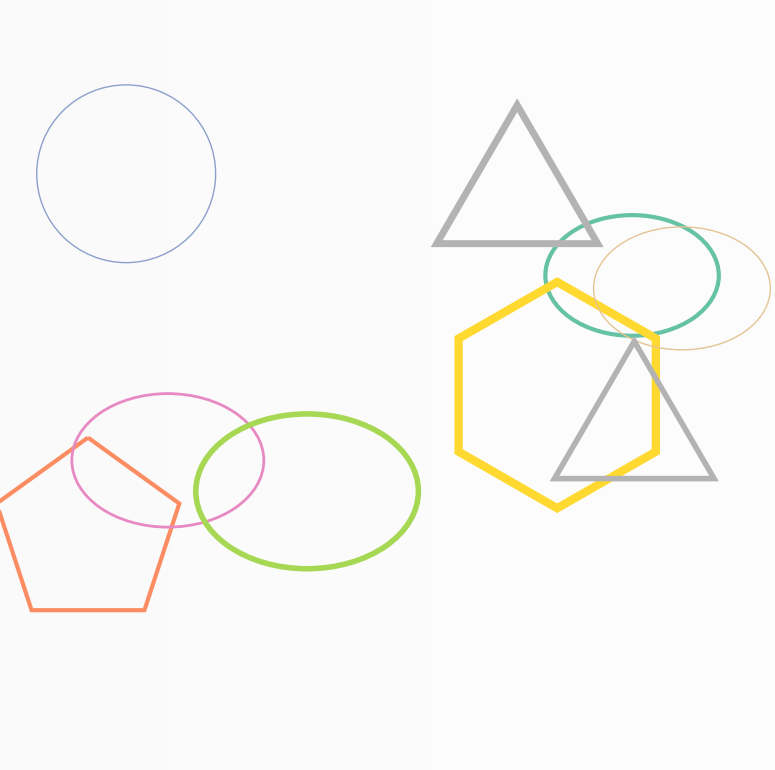[{"shape": "oval", "thickness": 1.5, "radius": 0.56, "center": [0.816, 0.642]}, {"shape": "pentagon", "thickness": 1.5, "radius": 0.62, "center": [0.114, 0.308]}, {"shape": "circle", "thickness": 0.5, "radius": 0.58, "center": [0.163, 0.774]}, {"shape": "oval", "thickness": 1, "radius": 0.62, "center": [0.217, 0.402]}, {"shape": "oval", "thickness": 2, "radius": 0.72, "center": [0.396, 0.362]}, {"shape": "hexagon", "thickness": 3, "radius": 0.73, "center": [0.719, 0.487]}, {"shape": "oval", "thickness": 0.5, "radius": 0.57, "center": [0.88, 0.626]}, {"shape": "triangle", "thickness": 2.5, "radius": 0.6, "center": [0.667, 0.744]}, {"shape": "triangle", "thickness": 2, "radius": 0.59, "center": [0.818, 0.438]}]